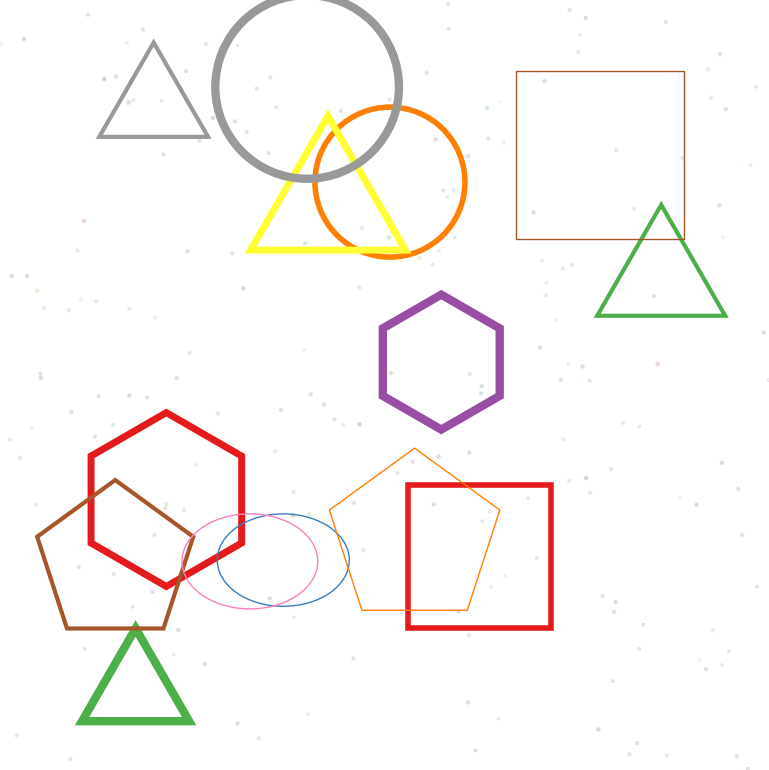[{"shape": "hexagon", "thickness": 2.5, "radius": 0.56, "center": [0.216, 0.351]}, {"shape": "square", "thickness": 2, "radius": 0.47, "center": [0.623, 0.277]}, {"shape": "oval", "thickness": 0.5, "radius": 0.43, "center": [0.368, 0.273]}, {"shape": "triangle", "thickness": 1.5, "radius": 0.48, "center": [0.859, 0.638]}, {"shape": "triangle", "thickness": 3, "radius": 0.4, "center": [0.176, 0.104]}, {"shape": "hexagon", "thickness": 3, "radius": 0.44, "center": [0.573, 0.53]}, {"shape": "circle", "thickness": 2, "radius": 0.49, "center": [0.506, 0.764]}, {"shape": "pentagon", "thickness": 0.5, "radius": 0.58, "center": [0.538, 0.302]}, {"shape": "triangle", "thickness": 2.5, "radius": 0.58, "center": [0.426, 0.733]}, {"shape": "square", "thickness": 0.5, "radius": 0.54, "center": [0.779, 0.799]}, {"shape": "pentagon", "thickness": 1.5, "radius": 0.53, "center": [0.15, 0.27]}, {"shape": "oval", "thickness": 0.5, "radius": 0.44, "center": [0.325, 0.271]}, {"shape": "circle", "thickness": 3, "radius": 0.6, "center": [0.399, 0.887]}, {"shape": "triangle", "thickness": 1.5, "radius": 0.41, "center": [0.2, 0.863]}]